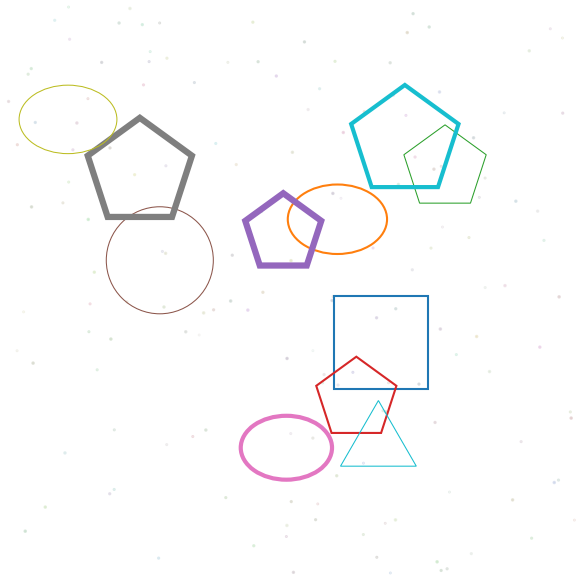[{"shape": "square", "thickness": 1, "radius": 0.4, "center": [0.66, 0.406]}, {"shape": "oval", "thickness": 1, "radius": 0.43, "center": [0.584, 0.619]}, {"shape": "pentagon", "thickness": 0.5, "radius": 0.37, "center": [0.771, 0.708]}, {"shape": "pentagon", "thickness": 1, "radius": 0.36, "center": [0.617, 0.308]}, {"shape": "pentagon", "thickness": 3, "radius": 0.35, "center": [0.491, 0.595]}, {"shape": "circle", "thickness": 0.5, "radius": 0.46, "center": [0.277, 0.548]}, {"shape": "oval", "thickness": 2, "radius": 0.4, "center": [0.496, 0.224]}, {"shape": "pentagon", "thickness": 3, "radius": 0.47, "center": [0.242, 0.7]}, {"shape": "oval", "thickness": 0.5, "radius": 0.42, "center": [0.118, 0.792]}, {"shape": "pentagon", "thickness": 2, "radius": 0.49, "center": [0.701, 0.754]}, {"shape": "triangle", "thickness": 0.5, "radius": 0.38, "center": [0.655, 0.23]}]